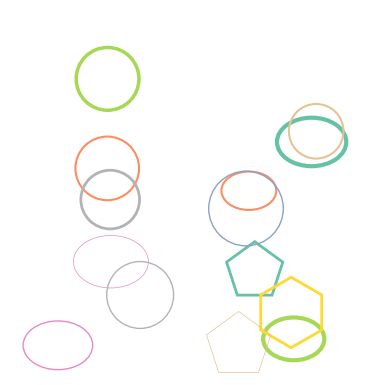[{"shape": "pentagon", "thickness": 2, "radius": 0.38, "center": [0.662, 0.296]}, {"shape": "oval", "thickness": 3, "radius": 0.45, "center": [0.809, 0.631]}, {"shape": "circle", "thickness": 1.5, "radius": 0.41, "center": [0.279, 0.563]}, {"shape": "oval", "thickness": 1.5, "radius": 0.36, "center": [0.646, 0.505]}, {"shape": "circle", "thickness": 1, "radius": 0.48, "center": [0.639, 0.458]}, {"shape": "oval", "thickness": 1, "radius": 0.45, "center": [0.15, 0.103]}, {"shape": "oval", "thickness": 0.5, "radius": 0.49, "center": [0.288, 0.32]}, {"shape": "circle", "thickness": 2.5, "radius": 0.41, "center": [0.279, 0.795]}, {"shape": "oval", "thickness": 3, "radius": 0.4, "center": [0.763, 0.12]}, {"shape": "hexagon", "thickness": 2, "radius": 0.46, "center": [0.756, 0.188]}, {"shape": "pentagon", "thickness": 0.5, "radius": 0.44, "center": [0.62, 0.103]}, {"shape": "circle", "thickness": 1.5, "radius": 0.35, "center": [0.821, 0.659]}, {"shape": "circle", "thickness": 2, "radius": 0.38, "center": [0.286, 0.482]}, {"shape": "circle", "thickness": 1, "radius": 0.43, "center": [0.364, 0.234]}]